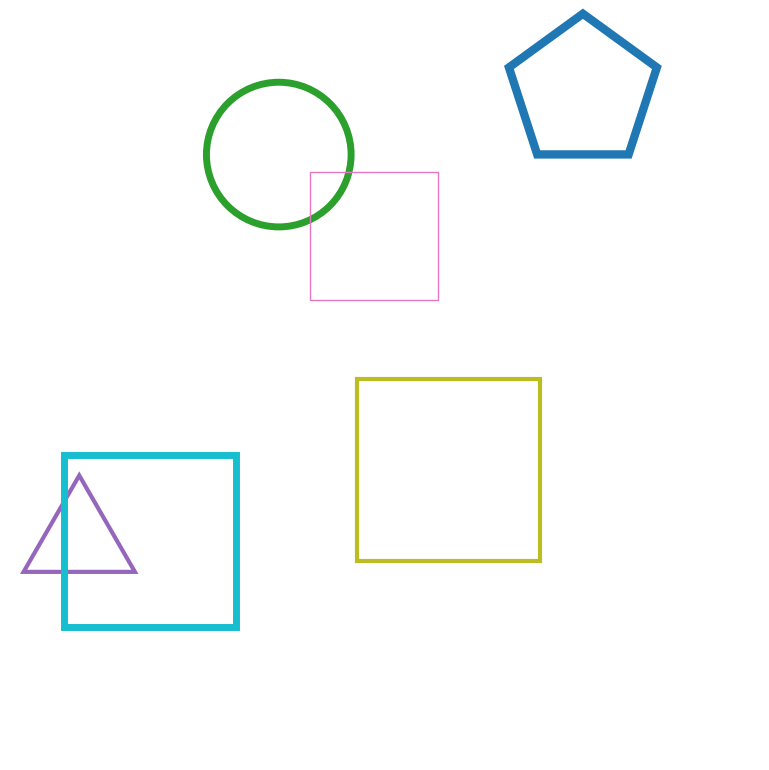[{"shape": "pentagon", "thickness": 3, "radius": 0.51, "center": [0.757, 0.881]}, {"shape": "circle", "thickness": 2.5, "radius": 0.47, "center": [0.362, 0.799]}, {"shape": "triangle", "thickness": 1.5, "radius": 0.42, "center": [0.103, 0.299]}, {"shape": "square", "thickness": 0.5, "radius": 0.42, "center": [0.485, 0.693]}, {"shape": "square", "thickness": 1.5, "radius": 0.59, "center": [0.582, 0.39]}, {"shape": "square", "thickness": 2.5, "radius": 0.56, "center": [0.194, 0.297]}]